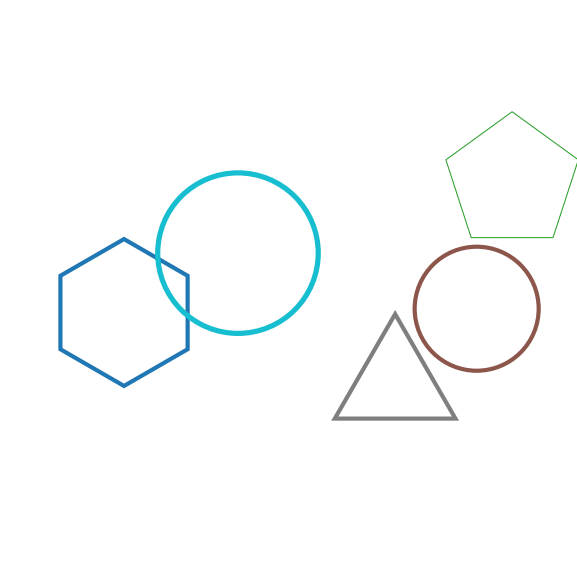[{"shape": "hexagon", "thickness": 2, "radius": 0.64, "center": [0.215, 0.458]}, {"shape": "pentagon", "thickness": 0.5, "radius": 0.6, "center": [0.887, 0.685]}, {"shape": "circle", "thickness": 2, "radius": 0.54, "center": [0.825, 0.465]}, {"shape": "triangle", "thickness": 2, "radius": 0.6, "center": [0.684, 0.335]}, {"shape": "circle", "thickness": 2.5, "radius": 0.69, "center": [0.412, 0.561]}]